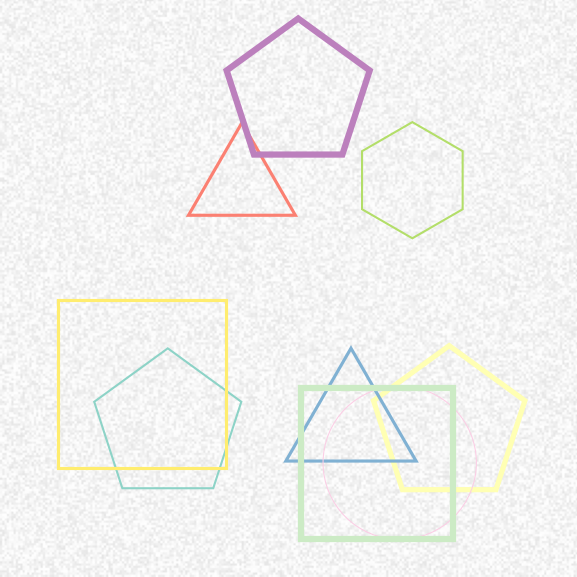[{"shape": "pentagon", "thickness": 1, "radius": 0.67, "center": [0.291, 0.262]}, {"shape": "pentagon", "thickness": 2.5, "radius": 0.69, "center": [0.778, 0.263]}, {"shape": "triangle", "thickness": 1.5, "radius": 0.53, "center": [0.419, 0.68]}, {"shape": "triangle", "thickness": 1.5, "radius": 0.65, "center": [0.608, 0.266]}, {"shape": "hexagon", "thickness": 1, "radius": 0.5, "center": [0.714, 0.687]}, {"shape": "circle", "thickness": 0.5, "radius": 0.66, "center": [0.692, 0.198]}, {"shape": "pentagon", "thickness": 3, "radius": 0.65, "center": [0.516, 0.837]}, {"shape": "square", "thickness": 3, "radius": 0.65, "center": [0.653, 0.197]}, {"shape": "square", "thickness": 1.5, "radius": 0.73, "center": [0.246, 0.335]}]